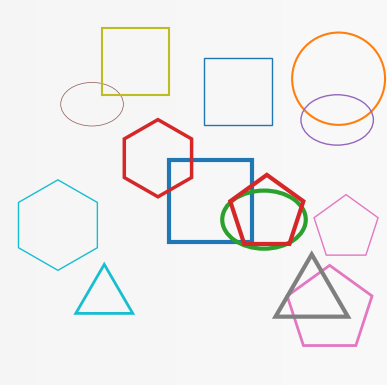[{"shape": "square", "thickness": 1, "radius": 0.44, "center": [0.613, 0.763]}, {"shape": "square", "thickness": 3, "radius": 0.53, "center": [0.544, 0.478]}, {"shape": "circle", "thickness": 1.5, "radius": 0.6, "center": [0.874, 0.796]}, {"shape": "oval", "thickness": 3, "radius": 0.54, "center": [0.681, 0.43]}, {"shape": "hexagon", "thickness": 2.5, "radius": 0.5, "center": [0.408, 0.589]}, {"shape": "pentagon", "thickness": 3, "radius": 0.5, "center": [0.689, 0.447]}, {"shape": "oval", "thickness": 1, "radius": 0.47, "center": [0.87, 0.688]}, {"shape": "oval", "thickness": 0.5, "radius": 0.4, "center": [0.238, 0.729]}, {"shape": "pentagon", "thickness": 1, "radius": 0.43, "center": [0.893, 0.408]}, {"shape": "pentagon", "thickness": 2, "radius": 0.58, "center": [0.851, 0.196]}, {"shape": "triangle", "thickness": 3, "radius": 0.54, "center": [0.804, 0.231]}, {"shape": "square", "thickness": 1.5, "radius": 0.44, "center": [0.349, 0.839]}, {"shape": "hexagon", "thickness": 1, "radius": 0.59, "center": [0.149, 0.415]}, {"shape": "triangle", "thickness": 2, "radius": 0.42, "center": [0.269, 0.228]}]